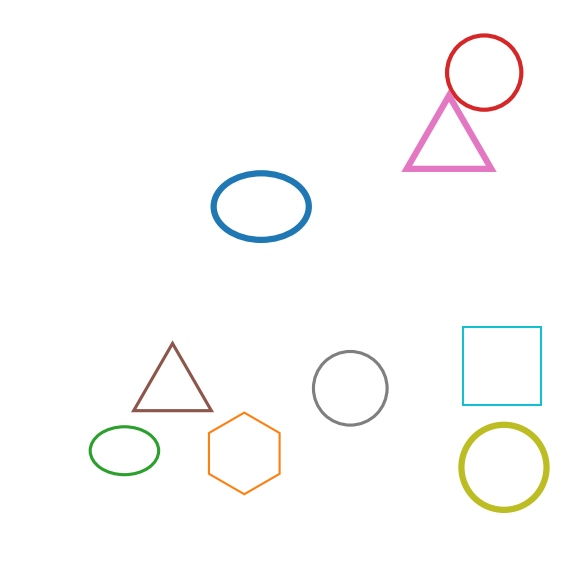[{"shape": "oval", "thickness": 3, "radius": 0.41, "center": [0.452, 0.641]}, {"shape": "hexagon", "thickness": 1, "radius": 0.35, "center": [0.423, 0.214]}, {"shape": "oval", "thickness": 1.5, "radius": 0.3, "center": [0.215, 0.219]}, {"shape": "circle", "thickness": 2, "radius": 0.32, "center": [0.838, 0.873]}, {"shape": "triangle", "thickness": 1.5, "radius": 0.39, "center": [0.299, 0.327]}, {"shape": "triangle", "thickness": 3, "radius": 0.42, "center": [0.778, 0.749]}, {"shape": "circle", "thickness": 1.5, "radius": 0.32, "center": [0.607, 0.327]}, {"shape": "circle", "thickness": 3, "radius": 0.37, "center": [0.873, 0.19]}, {"shape": "square", "thickness": 1, "radius": 0.34, "center": [0.87, 0.365]}]